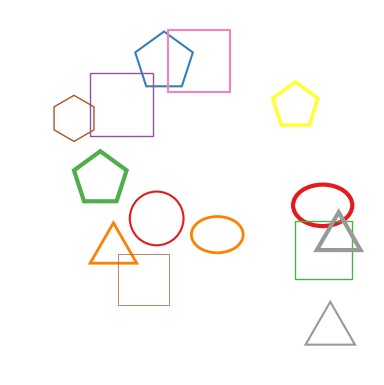[{"shape": "oval", "thickness": 3, "radius": 0.38, "center": [0.838, 0.467]}, {"shape": "circle", "thickness": 1.5, "radius": 0.35, "center": [0.407, 0.433]}, {"shape": "pentagon", "thickness": 1.5, "radius": 0.39, "center": [0.426, 0.839]}, {"shape": "pentagon", "thickness": 3, "radius": 0.36, "center": [0.261, 0.535]}, {"shape": "square", "thickness": 1, "radius": 0.37, "center": [0.84, 0.351]}, {"shape": "square", "thickness": 1, "radius": 0.41, "center": [0.315, 0.729]}, {"shape": "triangle", "thickness": 2, "radius": 0.35, "center": [0.295, 0.351]}, {"shape": "oval", "thickness": 2, "radius": 0.34, "center": [0.564, 0.39]}, {"shape": "pentagon", "thickness": 2.5, "radius": 0.31, "center": [0.767, 0.725]}, {"shape": "hexagon", "thickness": 1, "radius": 0.3, "center": [0.192, 0.693]}, {"shape": "square", "thickness": 0.5, "radius": 0.33, "center": [0.373, 0.275]}, {"shape": "square", "thickness": 1.5, "radius": 0.4, "center": [0.517, 0.841]}, {"shape": "triangle", "thickness": 1.5, "radius": 0.37, "center": [0.858, 0.142]}, {"shape": "triangle", "thickness": 3, "radius": 0.33, "center": [0.88, 0.383]}]